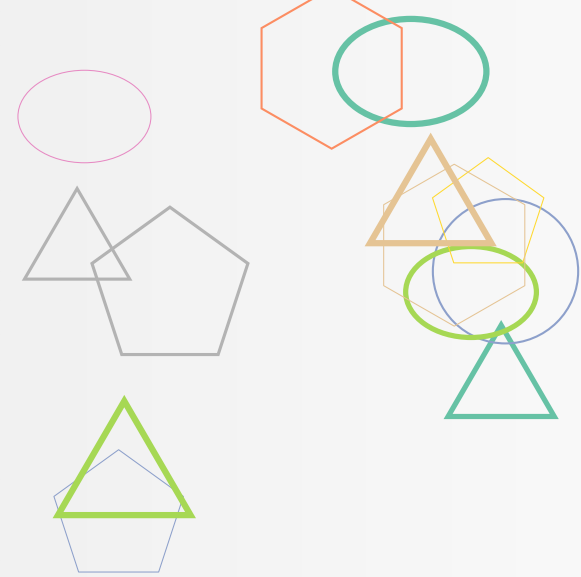[{"shape": "oval", "thickness": 3, "radius": 0.65, "center": [0.707, 0.875]}, {"shape": "triangle", "thickness": 2.5, "radius": 0.53, "center": [0.862, 0.331]}, {"shape": "hexagon", "thickness": 1, "radius": 0.7, "center": [0.571, 0.881]}, {"shape": "pentagon", "thickness": 0.5, "radius": 0.59, "center": [0.204, 0.103]}, {"shape": "circle", "thickness": 1, "radius": 0.63, "center": [0.87, 0.529]}, {"shape": "oval", "thickness": 0.5, "radius": 0.57, "center": [0.145, 0.797]}, {"shape": "oval", "thickness": 2.5, "radius": 0.56, "center": [0.81, 0.493]}, {"shape": "triangle", "thickness": 3, "radius": 0.66, "center": [0.214, 0.173]}, {"shape": "pentagon", "thickness": 0.5, "radius": 0.5, "center": [0.84, 0.625]}, {"shape": "triangle", "thickness": 3, "radius": 0.6, "center": [0.741, 0.638]}, {"shape": "hexagon", "thickness": 0.5, "radius": 0.7, "center": [0.781, 0.575]}, {"shape": "triangle", "thickness": 1.5, "radius": 0.52, "center": [0.133, 0.568]}, {"shape": "pentagon", "thickness": 1.5, "radius": 0.71, "center": [0.292, 0.499]}]